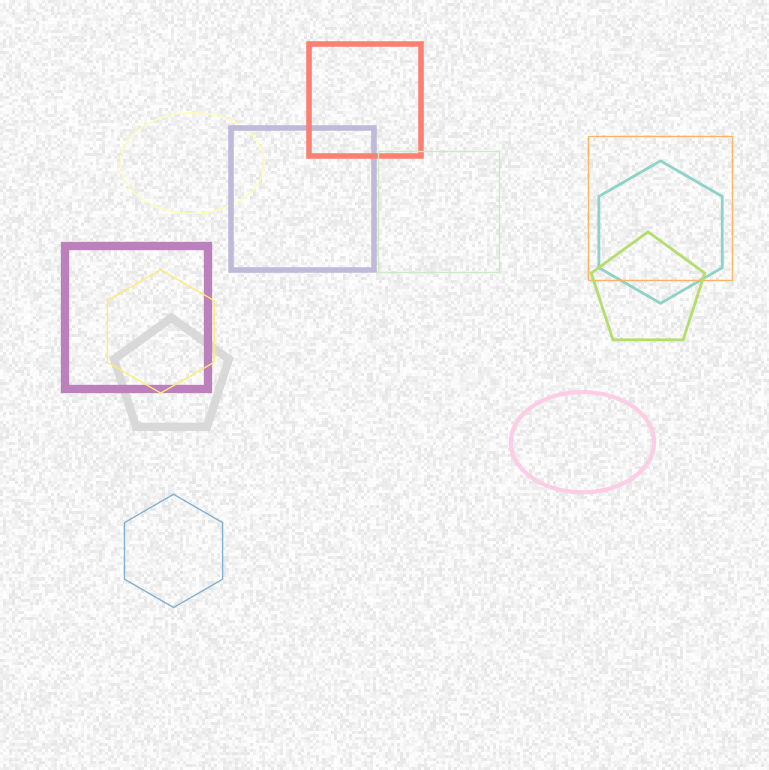[{"shape": "hexagon", "thickness": 1, "radius": 0.46, "center": [0.858, 0.699]}, {"shape": "oval", "thickness": 0.5, "radius": 0.47, "center": [0.25, 0.788]}, {"shape": "square", "thickness": 2, "radius": 0.46, "center": [0.393, 0.741]}, {"shape": "square", "thickness": 2, "radius": 0.36, "center": [0.474, 0.87]}, {"shape": "hexagon", "thickness": 0.5, "radius": 0.37, "center": [0.225, 0.285]}, {"shape": "square", "thickness": 0.5, "radius": 0.47, "center": [0.857, 0.73]}, {"shape": "pentagon", "thickness": 1, "radius": 0.39, "center": [0.842, 0.621]}, {"shape": "oval", "thickness": 1.5, "radius": 0.47, "center": [0.756, 0.426]}, {"shape": "pentagon", "thickness": 3, "radius": 0.39, "center": [0.223, 0.509]}, {"shape": "square", "thickness": 3, "radius": 0.47, "center": [0.178, 0.587]}, {"shape": "square", "thickness": 0.5, "radius": 0.39, "center": [0.569, 0.725]}, {"shape": "hexagon", "thickness": 0.5, "radius": 0.4, "center": [0.209, 0.57]}]